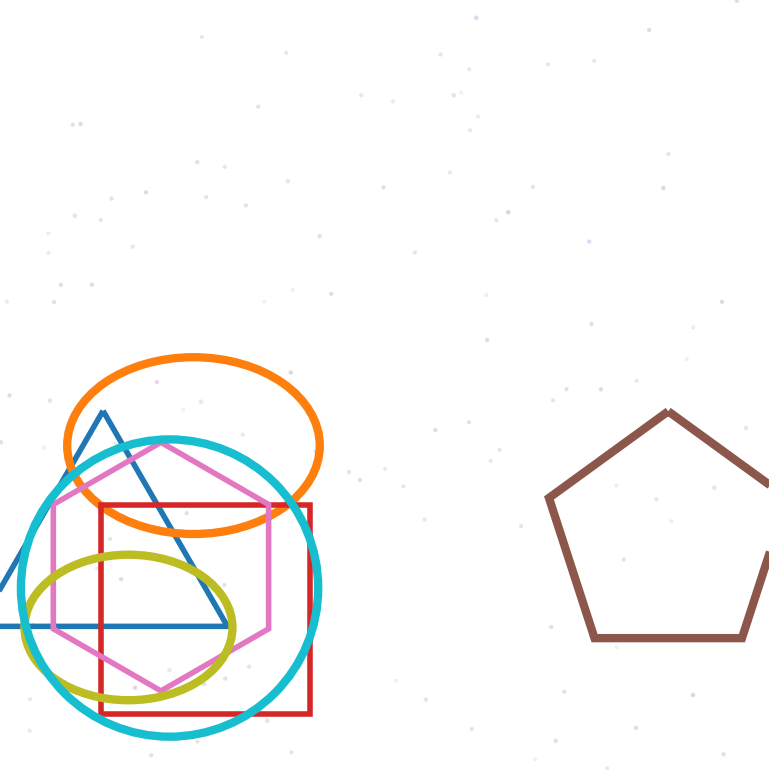[{"shape": "triangle", "thickness": 2, "radius": 0.93, "center": [0.134, 0.28]}, {"shape": "oval", "thickness": 3, "radius": 0.82, "center": [0.251, 0.421]}, {"shape": "square", "thickness": 2, "radius": 0.68, "center": [0.267, 0.208]}, {"shape": "pentagon", "thickness": 3, "radius": 0.81, "center": [0.868, 0.303]}, {"shape": "hexagon", "thickness": 2, "radius": 0.81, "center": [0.209, 0.264]}, {"shape": "oval", "thickness": 3, "radius": 0.68, "center": [0.167, 0.185]}, {"shape": "circle", "thickness": 3, "radius": 0.97, "center": [0.22, 0.236]}]